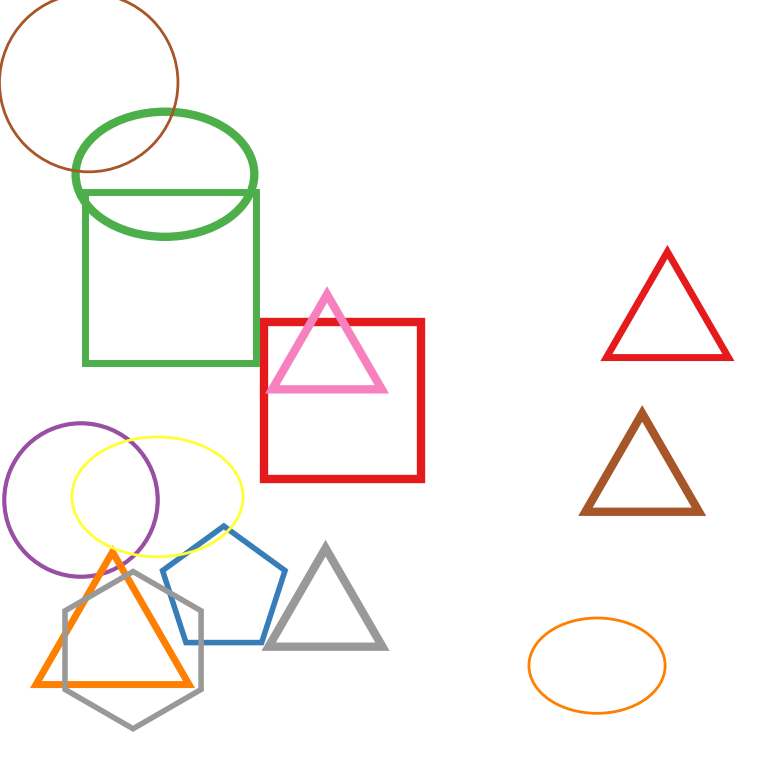[{"shape": "square", "thickness": 3, "radius": 0.51, "center": [0.445, 0.48]}, {"shape": "triangle", "thickness": 2.5, "radius": 0.46, "center": [0.867, 0.581]}, {"shape": "pentagon", "thickness": 2, "radius": 0.42, "center": [0.291, 0.233]}, {"shape": "oval", "thickness": 3, "radius": 0.58, "center": [0.214, 0.774]}, {"shape": "square", "thickness": 2.5, "radius": 0.55, "center": [0.221, 0.639]}, {"shape": "circle", "thickness": 1.5, "radius": 0.5, "center": [0.105, 0.351]}, {"shape": "triangle", "thickness": 2.5, "radius": 0.57, "center": [0.146, 0.168]}, {"shape": "oval", "thickness": 1, "radius": 0.44, "center": [0.775, 0.135]}, {"shape": "oval", "thickness": 1, "radius": 0.56, "center": [0.205, 0.355]}, {"shape": "circle", "thickness": 1, "radius": 0.58, "center": [0.115, 0.893]}, {"shape": "triangle", "thickness": 3, "radius": 0.43, "center": [0.834, 0.378]}, {"shape": "triangle", "thickness": 3, "radius": 0.41, "center": [0.425, 0.535]}, {"shape": "hexagon", "thickness": 2, "radius": 0.51, "center": [0.173, 0.156]}, {"shape": "triangle", "thickness": 3, "radius": 0.43, "center": [0.423, 0.203]}]